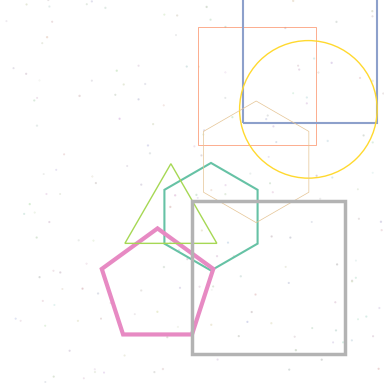[{"shape": "hexagon", "thickness": 1.5, "radius": 0.7, "center": [0.548, 0.437]}, {"shape": "square", "thickness": 0.5, "radius": 0.77, "center": [0.666, 0.777]}, {"shape": "square", "thickness": 1.5, "radius": 0.87, "center": [0.805, 0.853]}, {"shape": "pentagon", "thickness": 3, "radius": 0.76, "center": [0.409, 0.254]}, {"shape": "triangle", "thickness": 1, "radius": 0.69, "center": [0.444, 0.437]}, {"shape": "circle", "thickness": 1, "radius": 0.89, "center": [0.801, 0.716]}, {"shape": "hexagon", "thickness": 0.5, "radius": 0.79, "center": [0.665, 0.58]}, {"shape": "square", "thickness": 2.5, "radius": 0.99, "center": [0.697, 0.279]}]